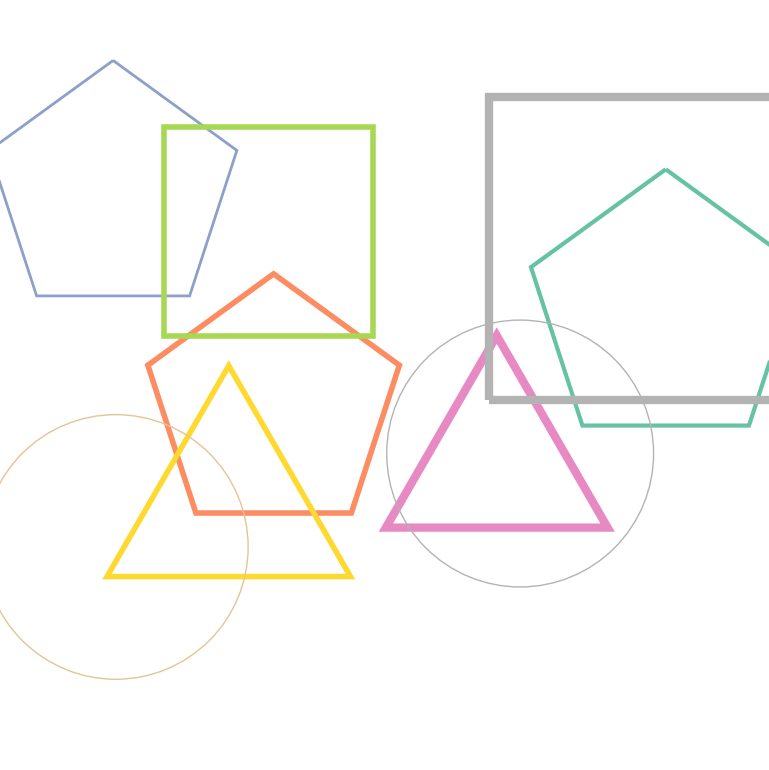[{"shape": "pentagon", "thickness": 1.5, "radius": 0.92, "center": [0.865, 0.596]}, {"shape": "pentagon", "thickness": 2, "radius": 0.86, "center": [0.355, 0.473]}, {"shape": "pentagon", "thickness": 1, "radius": 0.85, "center": [0.147, 0.752]}, {"shape": "triangle", "thickness": 3, "radius": 0.83, "center": [0.645, 0.398]}, {"shape": "square", "thickness": 2, "radius": 0.68, "center": [0.349, 0.7]}, {"shape": "triangle", "thickness": 2, "radius": 0.91, "center": [0.297, 0.342]}, {"shape": "circle", "thickness": 0.5, "radius": 0.86, "center": [0.15, 0.29]}, {"shape": "circle", "thickness": 0.5, "radius": 0.87, "center": [0.676, 0.411]}, {"shape": "square", "thickness": 3, "radius": 0.98, "center": [0.831, 0.677]}]